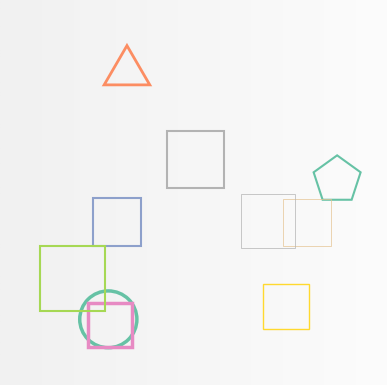[{"shape": "pentagon", "thickness": 1.5, "radius": 0.32, "center": [0.87, 0.533]}, {"shape": "circle", "thickness": 2.5, "radius": 0.37, "center": [0.28, 0.171]}, {"shape": "triangle", "thickness": 2, "radius": 0.34, "center": [0.328, 0.814]}, {"shape": "square", "thickness": 1.5, "radius": 0.31, "center": [0.303, 0.423]}, {"shape": "square", "thickness": 2.5, "radius": 0.29, "center": [0.283, 0.155]}, {"shape": "square", "thickness": 1.5, "radius": 0.42, "center": [0.186, 0.276]}, {"shape": "square", "thickness": 1, "radius": 0.29, "center": [0.738, 0.204]}, {"shape": "square", "thickness": 0.5, "radius": 0.31, "center": [0.792, 0.422]}, {"shape": "square", "thickness": 0.5, "radius": 0.35, "center": [0.691, 0.426]}, {"shape": "square", "thickness": 1.5, "radius": 0.37, "center": [0.505, 0.586]}]